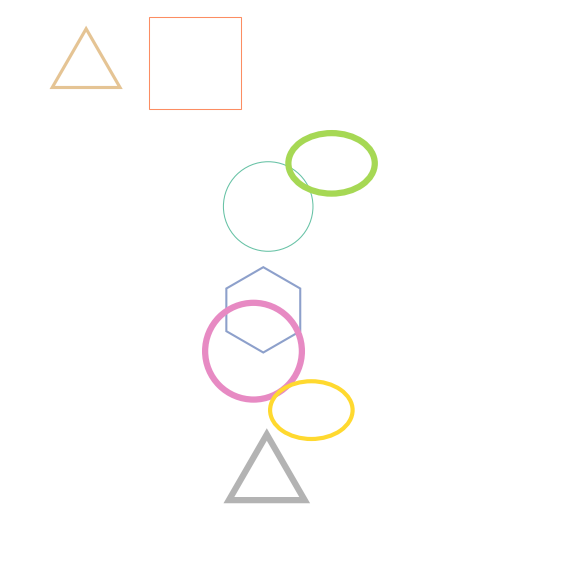[{"shape": "circle", "thickness": 0.5, "radius": 0.39, "center": [0.464, 0.642]}, {"shape": "square", "thickness": 0.5, "radius": 0.4, "center": [0.337, 0.89]}, {"shape": "hexagon", "thickness": 1, "radius": 0.37, "center": [0.456, 0.463]}, {"shape": "circle", "thickness": 3, "radius": 0.42, "center": [0.439, 0.391]}, {"shape": "oval", "thickness": 3, "radius": 0.37, "center": [0.574, 0.716]}, {"shape": "oval", "thickness": 2, "radius": 0.36, "center": [0.539, 0.289]}, {"shape": "triangle", "thickness": 1.5, "radius": 0.34, "center": [0.149, 0.882]}, {"shape": "triangle", "thickness": 3, "radius": 0.38, "center": [0.462, 0.171]}]